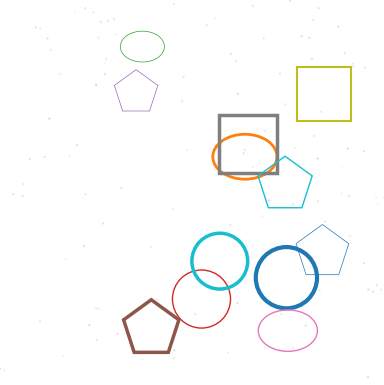[{"shape": "pentagon", "thickness": 0.5, "radius": 0.36, "center": [0.837, 0.345]}, {"shape": "circle", "thickness": 3, "radius": 0.4, "center": [0.744, 0.279]}, {"shape": "oval", "thickness": 2, "radius": 0.42, "center": [0.636, 0.593]}, {"shape": "oval", "thickness": 0.5, "radius": 0.29, "center": [0.37, 0.879]}, {"shape": "circle", "thickness": 1, "radius": 0.38, "center": [0.523, 0.223]}, {"shape": "pentagon", "thickness": 0.5, "radius": 0.3, "center": [0.353, 0.76]}, {"shape": "pentagon", "thickness": 2.5, "radius": 0.38, "center": [0.393, 0.146]}, {"shape": "oval", "thickness": 1, "radius": 0.38, "center": [0.748, 0.141]}, {"shape": "square", "thickness": 2.5, "radius": 0.38, "center": [0.643, 0.627]}, {"shape": "square", "thickness": 1.5, "radius": 0.35, "center": [0.841, 0.755]}, {"shape": "circle", "thickness": 2.5, "radius": 0.36, "center": [0.571, 0.322]}, {"shape": "pentagon", "thickness": 1, "radius": 0.37, "center": [0.741, 0.52]}]